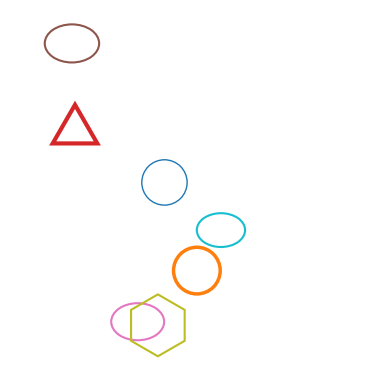[{"shape": "circle", "thickness": 1, "radius": 0.29, "center": [0.427, 0.526]}, {"shape": "circle", "thickness": 2.5, "radius": 0.3, "center": [0.511, 0.297]}, {"shape": "triangle", "thickness": 3, "radius": 0.33, "center": [0.195, 0.661]}, {"shape": "oval", "thickness": 1.5, "radius": 0.35, "center": [0.187, 0.887]}, {"shape": "oval", "thickness": 1.5, "radius": 0.34, "center": [0.358, 0.164]}, {"shape": "hexagon", "thickness": 1.5, "radius": 0.4, "center": [0.41, 0.155]}, {"shape": "oval", "thickness": 1.5, "radius": 0.31, "center": [0.574, 0.402]}]